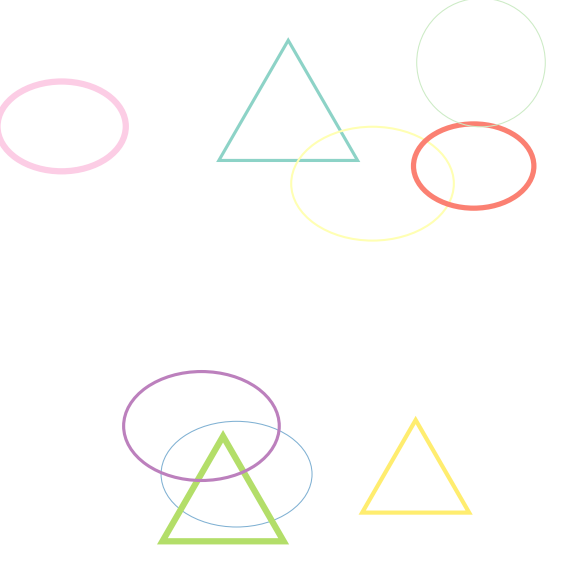[{"shape": "triangle", "thickness": 1.5, "radius": 0.69, "center": [0.499, 0.791]}, {"shape": "oval", "thickness": 1, "radius": 0.7, "center": [0.645, 0.681]}, {"shape": "oval", "thickness": 2.5, "radius": 0.52, "center": [0.82, 0.712]}, {"shape": "oval", "thickness": 0.5, "radius": 0.65, "center": [0.41, 0.178]}, {"shape": "triangle", "thickness": 3, "radius": 0.61, "center": [0.386, 0.122]}, {"shape": "oval", "thickness": 3, "radius": 0.56, "center": [0.107, 0.78]}, {"shape": "oval", "thickness": 1.5, "radius": 0.67, "center": [0.349, 0.261]}, {"shape": "circle", "thickness": 0.5, "radius": 0.56, "center": [0.833, 0.891]}, {"shape": "triangle", "thickness": 2, "radius": 0.53, "center": [0.72, 0.165]}]